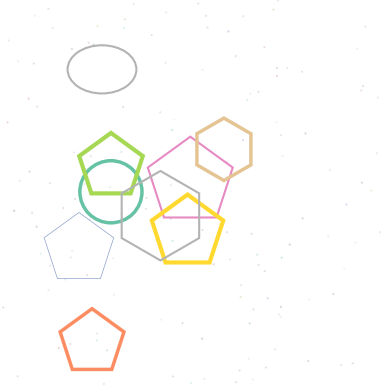[{"shape": "circle", "thickness": 2.5, "radius": 0.4, "center": [0.288, 0.502]}, {"shape": "pentagon", "thickness": 2.5, "radius": 0.44, "center": [0.239, 0.111]}, {"shape": "pentagon", "thickness": 0.5, "radius": 0.47, "center": [0.205, 0.353]}, {"shape": "pentagon", "thickness": 1.5, "radius": 0.58, "center": [0.494, 0.529]}, {"shape": "pentagon", "thickness": 3, "radius": 0.43, "center": [0.288, 0.568]}, {"shape": "pentagon", "thickness": 3, "radius": 0.49, "center": [0.487, 0.397]}, {"shape": "hexagon", "thickness": 2.5, "radius": 0.4, "center": [0.582, 0.612]}, {"shape": "hexagon", "thickness": 1.5, "radius": 0.58, "center": [0.417, 0.44]}, {"shape": "oval", "thickness": 1.5, "radius": 0.45, "center": [0.265, 0.82]}]